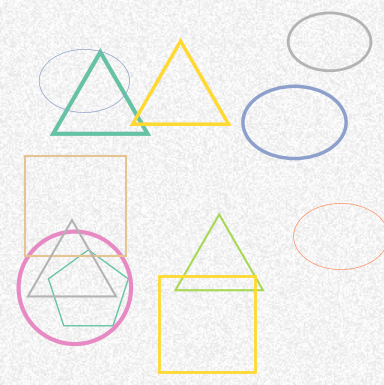[{"shape": "triangle", "thickness": 3, "radius": 0.71, "center": [0.261, 0.723]}, {"shape": "pentagon", "thickness": 1, "radius": 0.55, "center": [0.23, 0.242]}, {"shape": "oval", "thickness": 0.5, "radius": 0.61, "center": [0.886, 0.386]}, {"shape": "oval", "thickness": 0.5, "radius": 0.59, "center": [0.219, 0.79]}, {"shape": "oval", "thickness": 2.5, "radius": 0.67, "center": [0.765, 0.682]}, {"shape": "circle", "thickness": 3, "radius": 0.73, "center": [0.194, 0.252]}, {"shape": "triangle", "thickness": 1.5, "radius": 0.66, "center": [0.569, 0.312]}, {"shape": "square", "thickness": 2, "radius": 0.62, "center": [0.538, 0.159]}, {"shape": "triangle", "thickness": 2.5, "radius": 0.72, "center": [0.469, 0.749]}, {"shape": "square", "thickness": 1.5, "radius": 0.65, "center": [0.196, 0.464]}, {"shape": "triangle", "thickness": 1.5, "radius": 0.66, "center": [0.187, 0.296]}, {"shape": "oval", "thickness": 2, "radius": 0.54, "center": [0.856, 0.891]}]